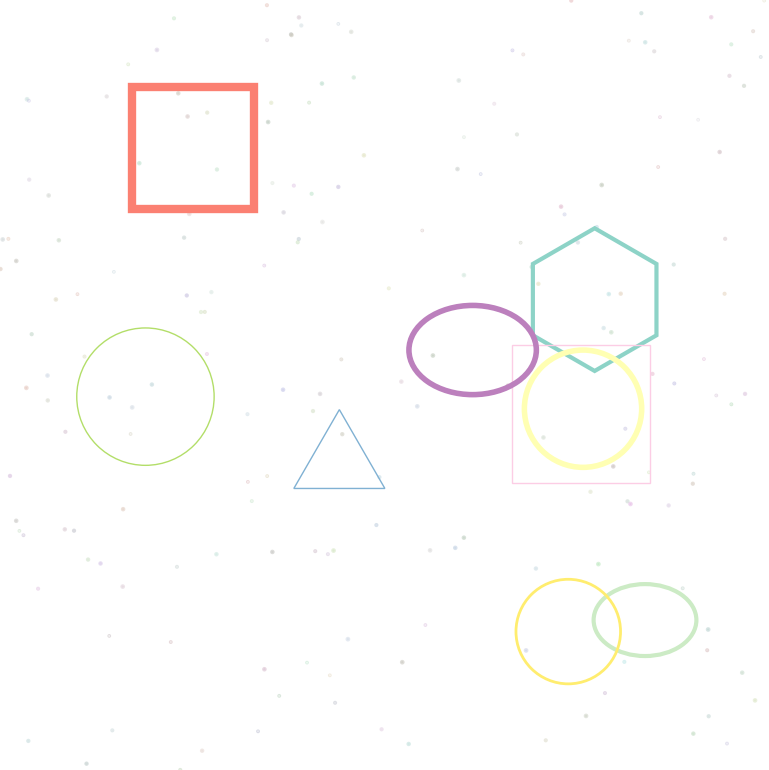[{"shape": "hexagon", "thickness": 1.5, "radius": 0.46, "center": [0.772, 0.611]}, {"shape": "circle", "thickness": 2, "radius": 0.38, "center": [0.757, 0.469]}, {"shape": "square", "thickness": 3, "radius": 0.4, "center": [0.251, 0.808]}, {"shape": "triangle", "thickness": 0.5, "radius": 0.34, "center": [0.441, 0.4]}, {"shape": "circle", "thickness": 0.5, "radius": 0.45, "center": [0.189, 0.485]}, {"shape": "square", "thickness": 0.5, "radius": 0.45, "center": [0.754, 0.462]}, {"shape": "oval", "thickness": 2, "radius": 0.41, "center": [0.614, 0.545]}, {"shape": "oval", "thickness": 1.5, "radius": 0.33, "center": [0.838, 0.195]}, {"shape": "circle", "thickness": 1, "radius": 0.34, "center": [0.738, 0.18]}]